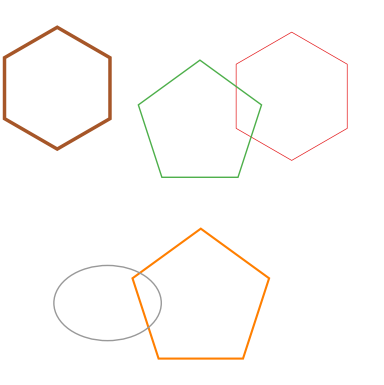[{"shape": "hexagon", "thickness": 0.5, "radius": 0.83, "center": [0.758, 0.75]}, {"shape": "pentagon", "thickness": 1, "radius": 0.84, "center": [0.519, 0.676]}, {"shape": "pentagon", "thickness": 1.5, "radius": 0.93, "center": [0.522, 0.22]}, {"shape": "hexagon", "thickness": 2.5, "radius": 0.79, "center": [0.149, 0.771]}, {"shape": "oval", "thickness": 1, "radius": 0.7, "center": [0.279, 0.213]}]